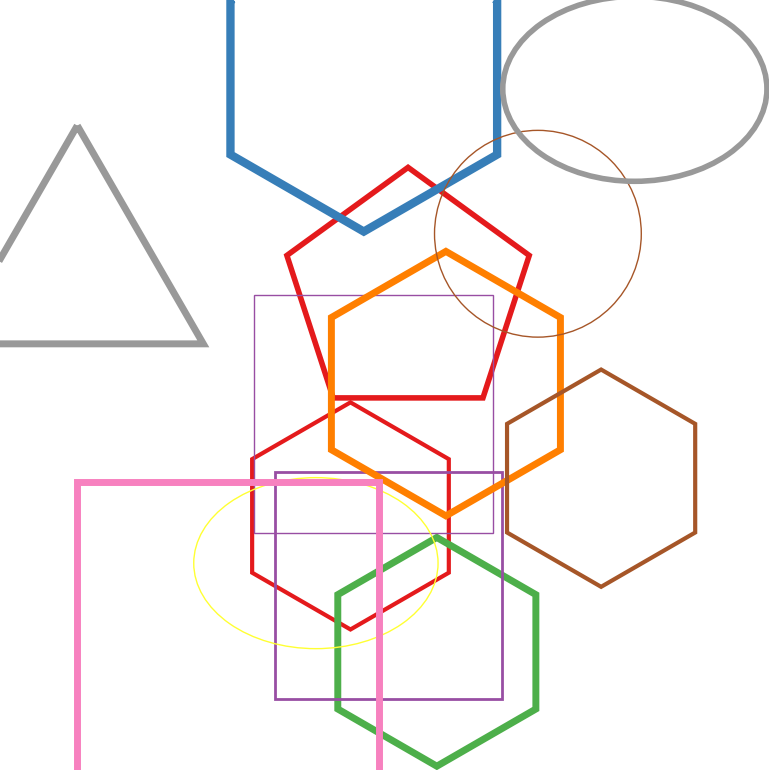[{"shape": "pentagon", "thickness": 2, "radius": 0.83, "center": [0.53, 0.617]}, {"shape": "hexagon", "thickness": 1.5, "radius": 0.74, "center": [0.455, 0.33]}, {"shape": "hexagon", "thickness": 3, "radius": 1.0, "center": [0.472, 0.899]}, {"shape": "hexagon", "thickness": 2.5, "radius": 0.74, "center": [0.567, 0.153]}, {"shape": "square", "thickness": 0.5, "radius": 0.78, "center": [0.485, 0.462]}, {"shape": "square", "thickness": 1, "radius": 0.74, "center": [0.505, 0.239]}, {"shape": "hexagon", "thickness": 2.5, "radius": 0.86, "center": [0.579, 0.502]}, {"shape": "oval", "thickness": 0.5, "radius": 0.79, "center": [0.41, 0.269]}, {"shape": "hexagon", "thickness": 1.5, "radius": 0.71, "center": [0.781, 0.379]}, {"shape": "circle", "thickness": 0.5, "radius": 0.67, "center": [0.699, 0.696]}, {"shape": "square", "thickness": 2.5, "radius": 0.98, "center": [0.296, 0.178]}, {"shape": "oval", "thickness": 2, "radius": 0.86, "center": [0.824, 0.885]}, {"shape": "triangle", "thickness": 2.5, "radius": 0.94, "center": [0.1, 0.648]}]